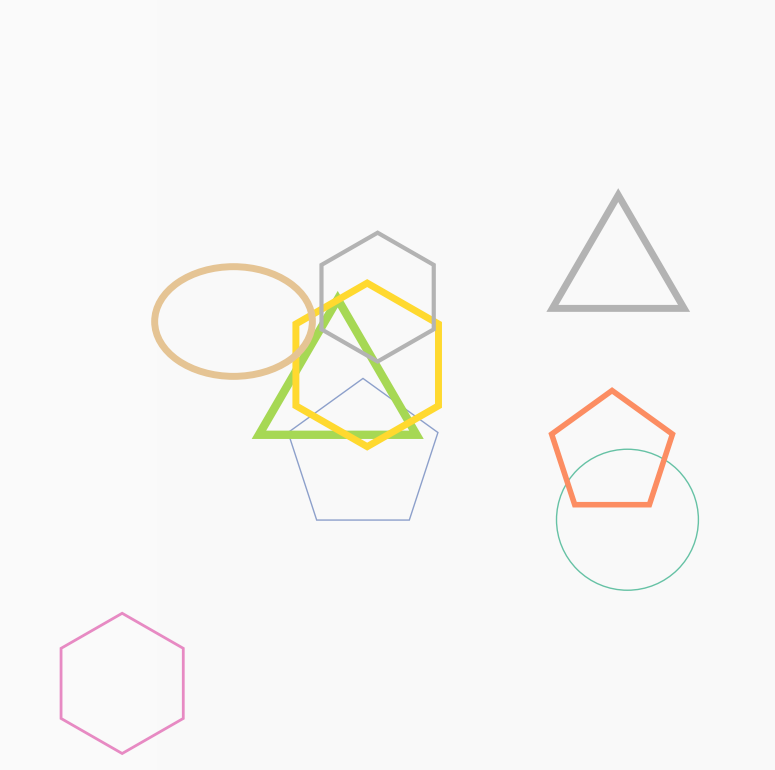[{"shape": "circle", "thickness": 0.5, "radius": 0.46, "center": [0.81, 0.325]}, {"shape": "pentagon", "thickness": 2, "radius": 0.41, "center": [0.79, 0.411]}, {"shape": "pentagon", "thickness": 0.5, "radius": 0.51, "center": [0.468, 0.407]}, {"shape": "hexagon", "thickness": 1, "radius": 0.46, "center": [0.158, 0.112]}, {"shape": "triangle", "thickness": 3, "radius": 0.59, "center": [0.436, 0.494]}, {"shape": "hexagon", "thickness": 2.5, "radius": 0.53, "center": [0.474, 0.526]}, {"shape": "oval", "thickness": 2.5, "radius": 0.51, "center": [0.301, 0.582]}, {"shape": "hexagon", "thickness": 1.5, "radius": 0.42, "center": [0.487, 0.614]}, {"shape": "triangle", "thickness": 2.5, "radius": 0.49, "center": [0.798, 0.649]}]